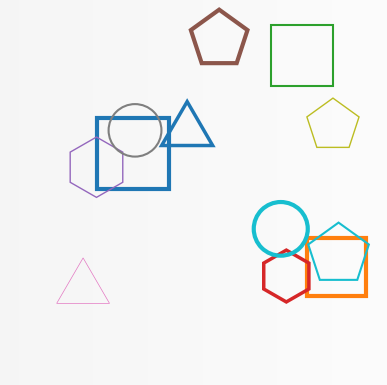[{"shape": "square", "thickness": 3, "radius": 0.46, "center": [0.344, 0.602]}, {"shape": "triangle", "thickness": 2.5, "radius": 0.38, "center": [0.483, 0.66]}, {"shape": "square", "thickness": 3, "radius": 0.38, "center": [0.869, 0.307]}, {"shape": "square", "thickness": 1.5, "radius": 0.39, "center": [0.78, 0.855]}, {"shape": "hexagon", "thickness": 2.5, "radius": 0.34, "center": [0.739, 0.283]}, {"shape": "hexagon", "thickness": 1, "radius": 0.39, "center": [0.249, 0.566]}, {"shape": "pentagon", "thickness": 3, "radius": 0.38, "center": [0.566, 0.898]}, {"shape": "triangle", "thickness": 0.5, "radius": 0.39, "center": [0.214, 0.251]}, {"shape": "circle", "thickness": 1.5, "radius": 0.34, "center": [0.348, 0.661]}, {"shape": "pentagon", "thickness": 1, "radius": 0.35, "center": [0.859, 0.674]}, {"shape": "circle", "thickness": 3, "radius": 0.35, "center": [0.725, 0.406]}, {"shape": "pentagon", "thickness": 1.5, "radius": 0.41, "center": [0.874, 0.34]}]